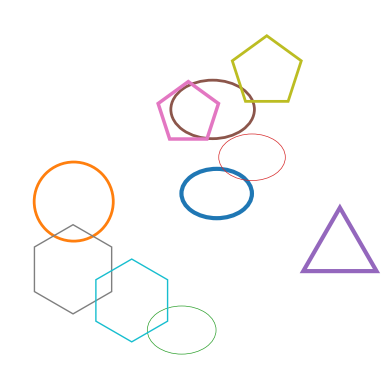[{"shape": "oval", "thickness": 3, "radius": 0.46, "center": [0.563, 0.497]}, {"shape": "circle", "thickness": 2, "radius": 0.51, "center": [0.191, 0.476]}, {"shape": "oval", "thickness": 0.5, "radius": 0.45, "center": [0.472, 0.143]}, {"shape": "oval", "thickness": 0.5, "radius": 0.43, "center": [0.655, 0.592]}, {"shape": "triangle", "thickness": 3, "radius": 0.55, "center": [0.883, 0.351]}, {"shape": "oval", "thickness": 2, "radius": 0.54, "center": [0.552, 0.716]}, {"shape": "pentagon", "thickness": 2.5, "radius": 0.41, "center": [0.489, 0.706]}, {"shape": "hexagon", "thickness": 1, "radius": 0.58, "center": [0.19, 0.301]}, {"shape": "pentagon", "thickness": 2, "radius": 0.47, "center": [0.693, 0.813]}, {"shape": "hexagon", "thickness": 1, "radius": 0.54, "center": [0.342, 0.22]}]